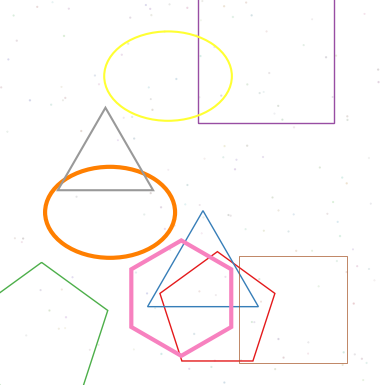[{"shape": "pentagon", "thickness": 1, "radius": 0.78, "center": [0.565, 0.189]}, {"shape": "triangle", "thickness": 1, "radius": 0.83, "center": [0.527, 0.287]}, {"shape": "pentagon", "thickness": 1, "radius": 0.9, "center": [0.108, 0.138]}, {"shape": "square", "thickness": 1, "radius": 0.88, "center": [0.691, 0.856]}, {"shape": "oval", "thickness": 3, "radius": 0.84, "center": [0.286, 0.449]}, {"shape": "oval", "thickness": 1.5, "radius": 0.83, "center": [0.436, 0.802]}, {"shape": "square", "thickness": 0.5, "radius": 0.7, "center": [0.761, 0.197]}, {"shape": "hexagon", "thickness": 3, "radius": 0.75, "center": [0.471, 0.226]}, {"shape": "triangle", "thickness": 1.5, "radius": 0.71, "center": [0.274, 0.577]}]